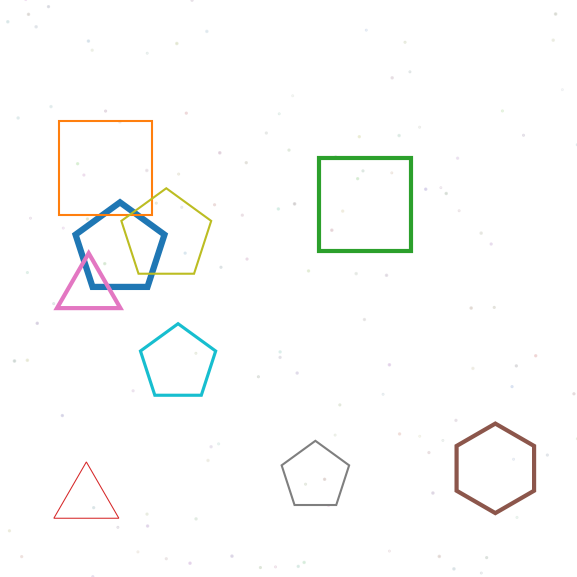[{"shape": "pentagon", "thickness": 3, "radius": 0.4, "center": [0.208, 0.568]}, {"shape": "square", "thickness": 1, "radius": 0.41, "center": [0.182, 0.708]}, {"shape": "square", "thickness": 2, "radius": 0.4, "center": [0.632, 0.645]}, {"shape": "triangle", "thickness": 0.5, "radius": 0.32, "center": [0.15, 0.134]}, {"shape": "hexagon", "thickness": 2, "radius": 0.39, "center": [0.858, 0.188]}, {"shape": "triangle", "thickness": 2, "radius": 0.32, "center": [0.154, 0.497]}, {"shape": "pentagon", "thickness": 1, "radius": 0.31, "center": [0.546, 0.174]}, {"shape": "pentagon", "thickness": 1, "radius": 0.41, "center": [0.288, 0.591]}, {"shape": "pentagon", "thickness": 1.5, "radius": 0.34, "center": [0.308, 0.37]}]